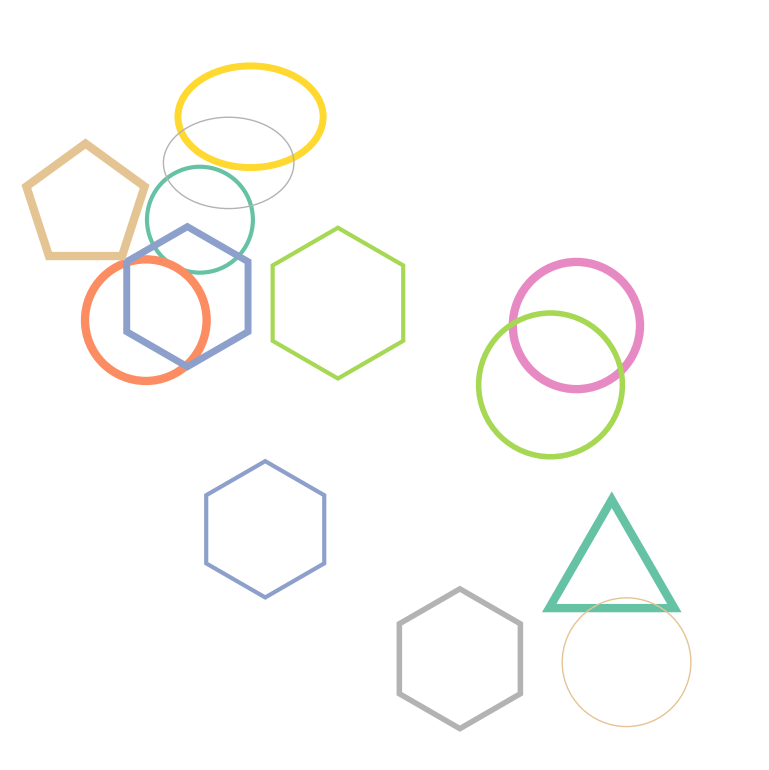[{"shape": "circle", "thickness": 1.5, "radius": 0.34, "center": [0.26, 0.715]}, {"shape": "triangle", "thickness": 3, "radius": 0.47, "center": [0.795, 0.257]}, {"shape": "circle", "thickness": 3, "radius": 0.39, "center": [0.189, 0.584]}, {"shape": "hexagon", "thickness": 2.5, "radius": 0.45, "center": [0.243, 0.615]}, {"shape": "hexagon", "thickness": 1.5, "radius": 0.44, "center": [0.344, 0.313]}, {"shape": "circle", "thickness": 3, "radius": 0.41, "center": [0.749, 0.577]}, {"shape": "circle", "thickness": 2, "radius": 0.47, "center": [0.715, 0.5]}, {"shape": "hexagon", "thickness": 1.5, "radius": 0.49, "center": [0.439, 0.606]}, {"shape": "oval", "thickness": 2.5, "radius": 0.47, "center": [0.325, 0.848]}, {"shape": "pentagon", "thickness": 3, "radius": 0.4, "center": [0.111, 0.733]}, {"shape": "circle", "thickness": 0.5, "radius": 0.42, "center": [0.814, 0.14]}, {"shape": "oval", "thickness": 0.5, "radius": 0.42, "center": [0.297, 0.788]}, {"shape": "hexagon", "thickness": 2, "radius": 0.45, "center": [0.597, 0.144]}]